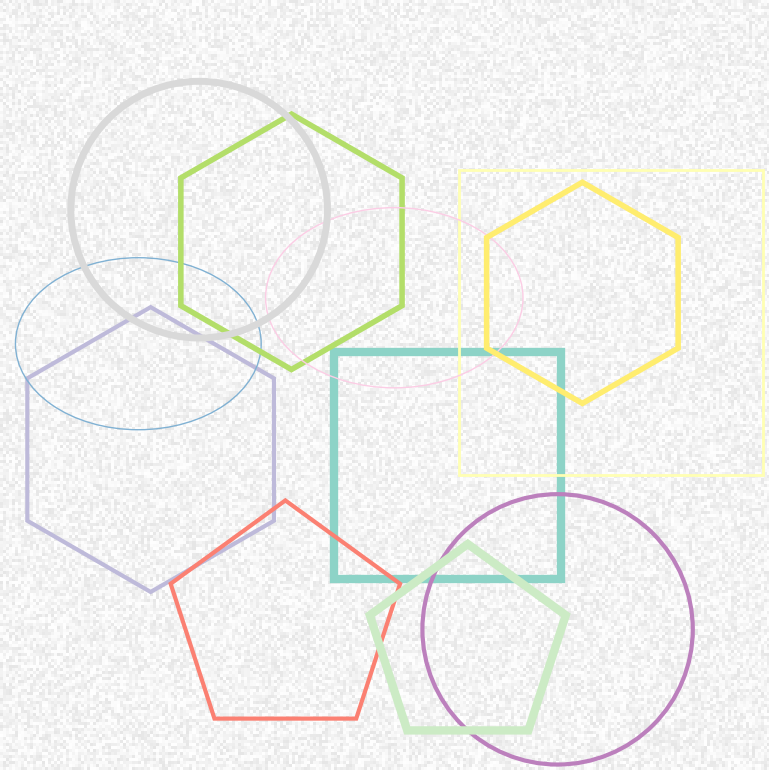[{"shape": "square", "thickness": 3, "radius": 0.74, "center": [0.581, 0.396]}, {"shape": "square", "thickness": 1, "radius": 0.99, "center": [0.794, 0.581]}, {"shape": "hexagon", "thickness": 1.5, "radius": 0.92, "center": [0.196, 0.416]}, {"shape": "pentagon", "thickness": 1.5, "radius": 0.78, "center": [0.371, 0.193]}, {"shape": "oval", "thickness": 0.5, "radius": 0.8, "center": [0.18, 0.554]}, {"shape": "hexagon", "thickness": 2, "radius": 0.83, "center": [0.379, 0.686]}, {"shape": "oval", "thickness": 0.5, "radius": 0.84, "center": [0.512, 0.613]}, {"shape": "circle", "thickness": 2.5, "radius": 0.83, "center": [0.259, 0.728]}, {"shape": "circle", "thickness": 1.5, "radius": 0.88, "center": [0.724, 0.183]}, {"shape": "pentagon", "thickness": 3, "radius": 0.67, "center": [0.608, 0.16]}, {"shape": "hexagon", "thickness": 2, "radius": 0.72, "center": [0.756, 0.62]}]